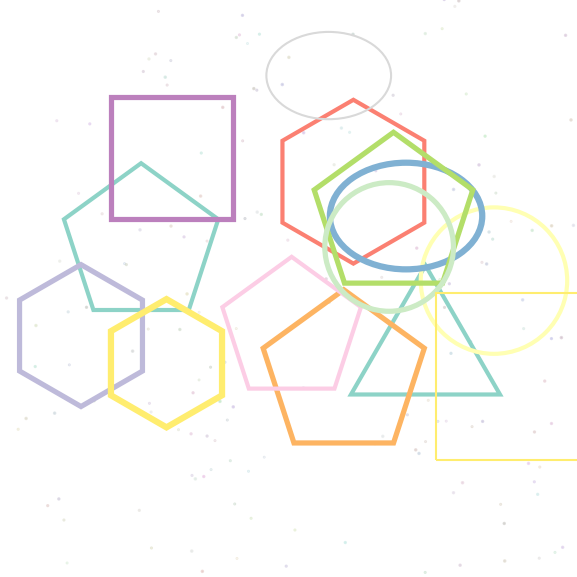[{"shape": "pentagon", "thickness": 2, "radius": 0.7, "center": [0.244, 0.576]}, {"shape": "triangle", "thickness": 2, "radius": 0.74, "center": [0.737, 0.391]}, {"shape": "circle", "thickness": 2, "radius": 0.63, "center": [0.855, 0.513]}, {"shape": "hexagon", "thickness": 2.5, "radius": 0.61, "center": [0.14, 0.418]}, {"shape": "hexagon", "thickness": 2, "radius": 0.71, "center": [0.612, 0.684]}, {"shape": "oval", "thickness": 3, "radius": 0.66, "center": [0.703, 0.625]}, {"shape": "pentagon", "thickness": 2.5, "radius": 0.73, "center": [0.595, 0.351]}, {"shape": "pentagon", "thickness": 2.5, "radius": 0.72, "center": [0.681, 0.626]}, {"shape": "pentagon", "thickness": 2, "radius": 0.63, "center": [0.505, 0.428]}, {"shape": "oval", "thickness": 1, "radius": 0.54, "center": [0.569, 0.868]}, {"shape": "square", "thickness": 2.5, "radius": 0.53, "center": [0.298, 0.726]}, {"shape": "circle", "thickness": 2.5, "radius": 0.56, "center": [0.674, 0.571]}, {"shape": "square", "thickness": 1, "radius": 0.72, "center": [0.899, 0.347]}, {"shape": "hexagon", "thickness": 3, "radius": 0.56, "center": [0.288, 0.37]}]